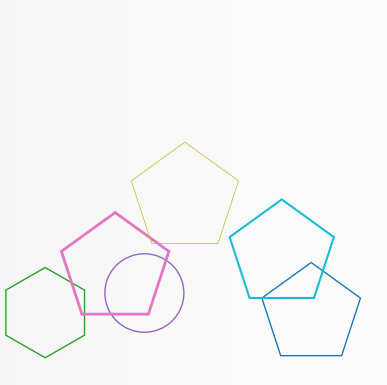[{"shape": "pentagon", "thickness": 1, "radius": 0.67, "center": [0.803, 0.184]}, {"shape": "hexagon", "thickness": 1, "radius": 0.59, "center": [0.117, 0.188]}, {"shape": "circle", "thickness": 1, "radius": 0.51, "center": [0.373, 0.239]}, {"shape": "pentagon", "thickness": 2, "radius": 0.73, "center": [0.297, 0.302]}, {"shape": "pentagon", "thickness": 0.5, "radius": 0.73, "center": [0.477, 0.485]}, {"shape": "pentagon", "thickness": 1.5, "radius": 0.71, "center": [0.727, 0.34]}]